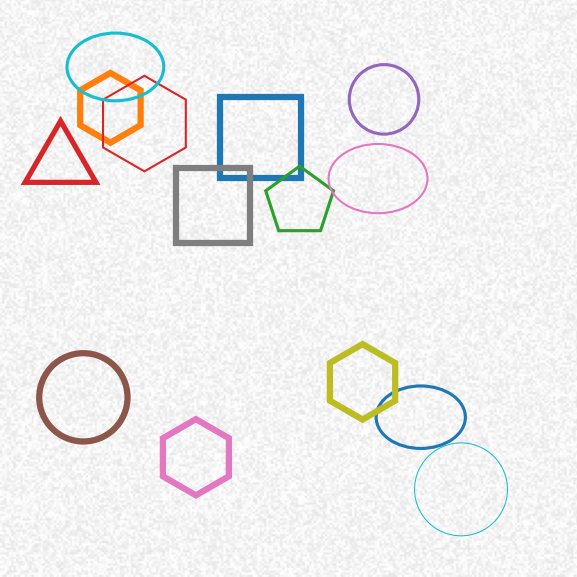[{"shape": "square", "thickness": 3, "radius": 0.35, "center": [0.451, 0.761]}, {"shape": "oval", "thickness": 1.5, "radius": 0.39, "center": [0.729, 0.277]}, {"shape": "hexagon", "thickness": 3, "radius": 0.3, "center": [0.191, 0.812]}, {"shape": "pentagon", "thickness": 1.5, "radius": 0.31, "center": [0.519, 0.65]}, {"shape": "hexagon", "thickness": 1, "radius": 0.41, "center": [0.25, 0.785]}, {"shape": "triangle", "thickness": 2.5, "radius": 0.35, "center": [0.105, 0.719]}, {"shape": "circle", "thickness": 1.5, "radius": 0.3, "center": [0.665, 0.827]}, {"shape": "circle", "thickness": 3, "radius": 0.38, "center": [0.144, 0.311]}, {"shape": "hexagon", "thickness": 3, "radius": 0.33, "center": [0.339, 0.207]}, {"shape": "oval", "thickness": 1, "radius": 0.43, "center": [0.655, 0.69]}, {"shape": "square", "thickness": 3, "radius": 0.32, "center": [0.369, 0.643]}, {"shape": "hexagon", "thickness": 3, "radius": 0.33, "center": [0.628, 0.338]}, {"shape": "oval", "thickness": 1.5, "radius": 0.42, "center": [0.2, 0.883]}, {"shape": "circle", "thickness": 0.5, "radius": 0.4, "center": [0.798, 0.152]}]